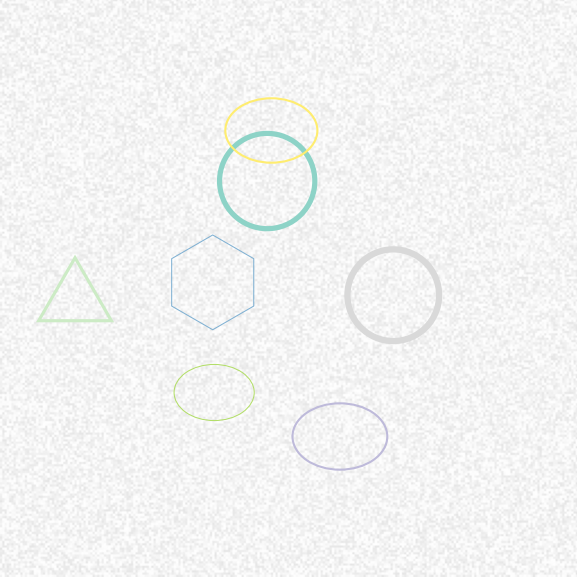[{"shape": "circle", "thickness": 2.5, "radius": 0.41, "center": [0.463, 0.686]}, {"shape": "oval", "thickness": 1, "radius": 0.41, "center": [0.589, 0.243]}, {"shape": "hexagon", "thickness": 0.5, "radius": 0.41, "center": [0.368, 0.51]}, {"shape": "oval", "thickness": 0.5, "radius": 0.35, "center": [0.371, 0.319]}, {"shape": "circle", "thickness": 3, "radius": 0.4, "center": [0.681, 0.488]}, {"shape": "triangle", "thickness": 1.5, "radius": 0.36, "center": [0.13, 0.48]}, {"shape": "oval", "thickness": 1, "radius": 0.4, "center": [0.47, 0.773]}]